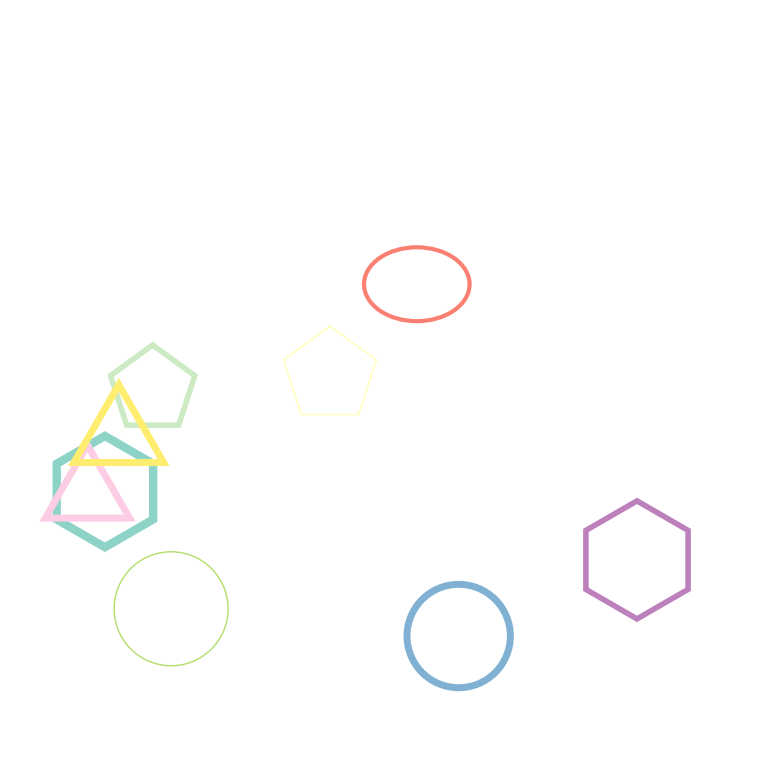[{"shape": "hexagon", "thickness": 3, "radius": 0.36, "center": [0.136, 0.362]}, {"shape": "pentagon", "thickness": 0.5, "radius": 0.32, "center": [0.429, 0.513]}, {"shape": "oval", "thickness": 1.5, "radius": 0.34, "center": [0.541, 0.631]}, {"shape": "circle", "thickness": 2.5, "radius": 0.34, "center": [0.596, 0.174]}, {"shape": "circle", "thickness": 0.5, "radius": 0.37, "center": [0.222, 0.209]}, {"shape": "triangle", "thickness": 2.5, "radius": 0.32, "center": [0.114, 0.359]}, {"shape": "hexagon", "thickness": 2, "radius": 0.38, "center": [0.827, 0.273]}, {"shape": "pentagon", "thickness": 2, "radius": 0.29, "center": [0.198, 0.494]}, {"shape": "triangle", "thickness": 2.5, "radius": 0.34, "center": [0.154, 0.433]}]